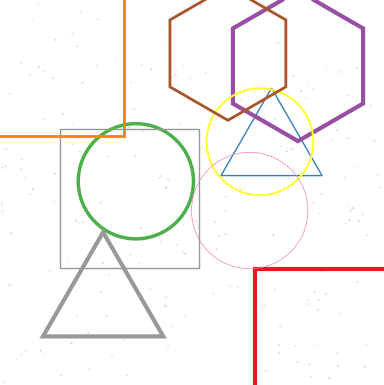[{"shape": "square", "thickness": 3, "radius": 0.93, "center": [0.85, 0.114]}, {"shape": "triangle", "thickness": 1, "radius": 0.76, "center": [0.705, 0.62]}, {"shape": "circle", "thickness": 2.5, "radius": 0.75, "center": [0.353, 0.529]}, {"shape": "hexagon", "thickness": 3, "radius": 0.98, "center": [0.774, 0.829]}, {"shape": "square", "thickness": 2, "radius": 0.95, "center": [0.133, 0.836]}, {"shape": "circle", "thickness": 1.5, "radius": 0.69, "center": [0.675, 0.632]}, {"shape": "hexagon", "thickness": 2, "radius": 0.87, "center": [0.592, 0.861]}, {"shape": "circle", "thickness": 0.5, "radius": 0.76, "center": [0.649, 0.453]}, {"shape": "square", "thickness": 1, "radius": 0.9, "center": [0.336, 0.484]}, {"shape": "triangle", "thickness": 3, "radius": 0.9, "center": [0.268, 0.216]}]